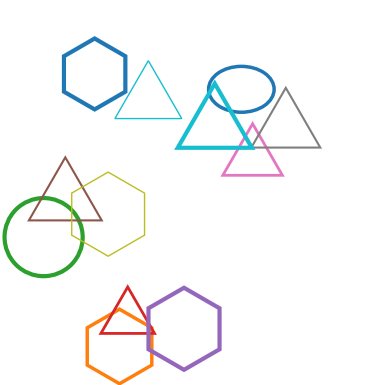[{"shape": "hexagon", "thickness": 3, "radius": 0.46, "center": [0.246, 0.808]}, {"shape": "oval", "thickness": 2.5, "radius": 0.43, "center": [0.627, 0.768]}, {"shape": "hexagon", "thickness": 2.5, "radius": 0.48, "center": [0.31, 0.1]}, {"shape": "circle", "thickness": 3, "radius": 0.51, "center": [0.113, 0.384]}, {"shape": "triangle", "thickness": 2, "radius": 0.4, "center": [0.332, 0.174]}, {"shape": "hexagon", "thickness": 3, "radius": 0.53, "center": [0.478, 0.146]}, {"shape": "triangle", "thickness": 1.5, "radius": 0.55, "center": [0.17, 0.482]}, {"shape": "triangle", "thickness": 2, "radius": 0.45, "center": [0.656, 0.589]}, {"shape": "triangle", "thickness": 1.5, "radius": 0.52, "center": [0.742, 0.668]}, {"shape": "hexagon", "thickness": 1, "radius": 0.55, "center": [0.281, 0.444]}, {"shape": "triangle", "thickness": 3, "radius": 0.56, "center": [0.558, 0.672]}, {"shape": "triangle", "thickness": 1, "radius": 0.5, "center": [0.385, 0.742]}]